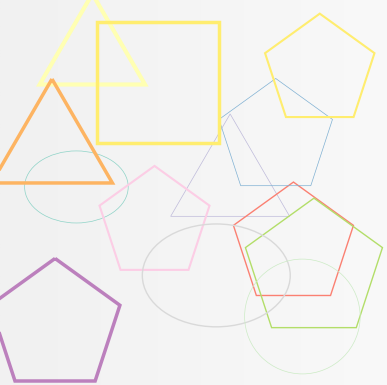[{"shape": "oval", "thickness": 0.5, "radius": 0.67, "center": [0.197, 0.514]}, {"shape": "triangle", "thickness": 3, "radius": 0.78, "center": [0.238, 0.859]}, {"shape": "triangle", "thickness": 0.5, "radius": 0.89, "center": [0.594, 0.527]}, {"shape": "pentagon", "thickness": 1, "radius": 0.81, "center": [0.757, 0.364]}, {"shape": "pentagon", "thickness": 0.5, "radius": 0.77, "center": [0.712, 0.642]}, {"shape": "triangle", "thickness": 2.5, "radius": 0.9, "center": [0.134, 0.615]}, {"shape": "pentagon", "thickness": 1, "radius": 0.93, "center": [0.81, 0.299]}, {"shape": "pentagon", "thickness": 1.5, "radius": 0.75, "center": [0.399, 0.42]}, {"shape": "oval", "thickness": 1, "radius": 0.95, "center": [0.558, 0.285]}, {"shape": "pentagon", "thickness": 2.5, "radius": 0.88, "center": [0.142, 0.153]}, {"shape": "circle", "thickness": 0.5, "radius": 0.75, "center": [0.78, 0.178]}, {"shape": "pentagon", "thickness": 1.5, "radius": 0.74, "center": [0.825, 0.816]}, {"shape": "square", "thickness": 2.5, "radius": 0.79, "center": [0.407, 0.786]}]